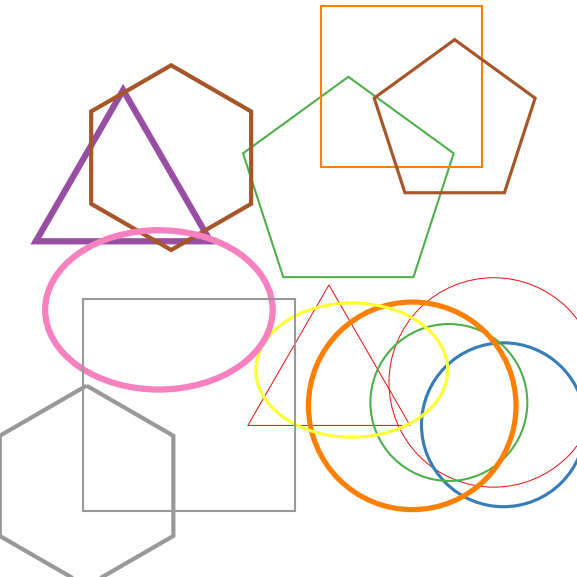[{"shape": "triangle", "thickness": 0.5, "radius": 0.81, "center": [0.57, 0.344]}, {"shape": "circle", "thickness": 0.5, "radius": 0.91, "center": [0.855, 0.337]}, {"shape": "circle", "thickness": 1.5, "radius": 0.71, "center": [0.872, 0.264]}, {"shape": "pentagon", "thickness": 1, "radius": 0.96, "center": [0.603, 0.674]}, {"shape": "circle", "thickness": 1, "radius": 0.68, "center": [0.777, 0.302]}, {"shape": "triangle", "thickness": 3, "radius": 0.87, "center": [0.213, 0.669]}, {"shape": "circle", "thickness": 2.5, "radius": 0.9, "center": [0.714, 0.296]}, {"shape": "square", "thickness": 1, "radius": 0.69, "center": [0.695, 0.849]}, {"shape": "oval", "thickness": 1.5, "radius": 0.83, "center": [0.609, 0.358]}, {"shape": "pentagon", "thickness": 1.5, "radius": 0.73, "center": [0.787, 0.784]}, {"shape": "hexagon", "thickness": 2, "radius": 0.8, "center": [0.296, 0.726]}, {"shape": "oval", "thickness": 3, "radius": 0.98, "center": [0.275, 0.463]}, {"shape": "hexagon", "thickness": 2, "radius": 0.87, "center": [0.15, 0.158]}, {"shape": "square", "thickness": 1, "radius": 0.92, "center": [0.327, 0.298]}]